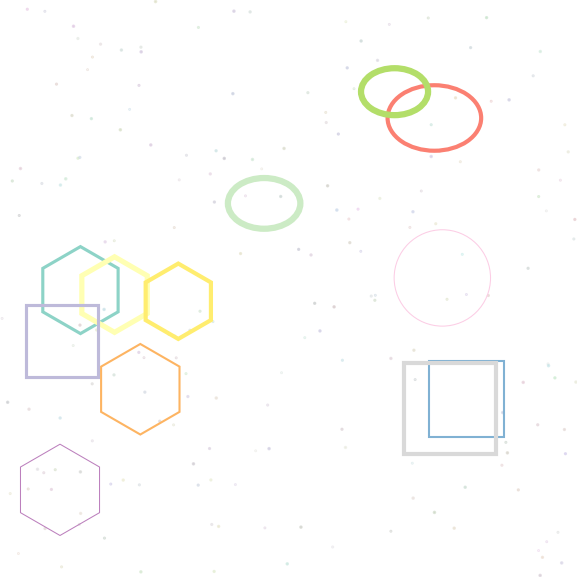[{"shape": "hexagon", "thickness": 1.5, "radius": 0.38, "center": [0.139, 0.497]}, {"shape": "hexagon", "thickness": 2.5, "radius": 0.33, "center": [0.198, 0.489]}, {"shape": "square", "thickness": 1.5, "radius": 0.31, "center": [0.108, 0.409]}, {"shape": "oval", "thickness": 2, "radius": 0.41, "center": [0.752, 0.795]}, {"shape": "square", "thickness": 1, "radius": 0.33, "center": [0.808, 0.308]}, {"shape": "hexagon", "thickness": 1, "radius": 0.39, "center": [0.243, 0.325]}, {"shape": "oval", "thickness": 3, "radius": 0.29, "center": [0.683, 0.84]}, {"shape": "circle", "thickness": 0.5, "radius": 0.42, "center": [0.766, 0.518]}, {"shape": "square", "thickness": 2, "radius": 0.39, "center": [0.779, 0.292]}, {"shape": "hexagon", "thickness": 0.5, "radius": 0.4, "center": [0.104, 0.151]}, {"shape": "oval", "thickness": 3, "radius": 0.31, "center": [0.457, 0.647]}, {"shape": "hexagon", "thickness": 2, "radius": 0.33, "center": [0.309, 0.477]}]